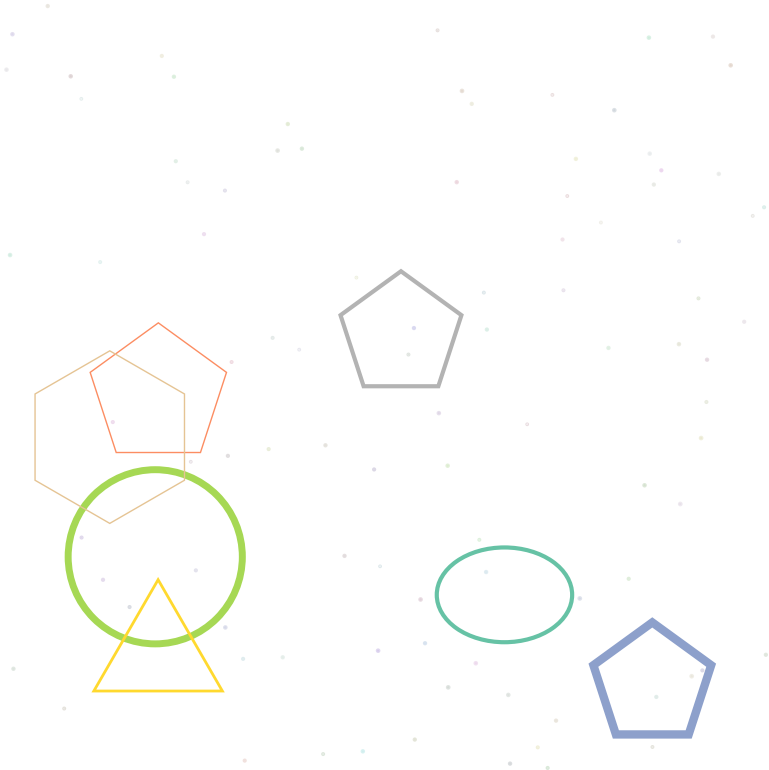[{"shape": "oval", "thickness": 1.5, "radius": 0.44, "center": [0.655, 0.227]}, {"shape": "pentagon", "thickness": 0.5, "radius": 0.47, "center": [0.206, 0.488]}, {"shape": "pentagon", "thickness": 3, "radius": 0.4, "center": [0.847, 0.111]}, {"shape": "circle", "thickness": 2.5, "radius": 0.57, "center": [0.202, 0.277]}, {"shape": "triangle", "thickness": 1, "radius": 0.48, "center": [0.205, 0.151]}, {"shape": "hexagon", "thickness": 0.5, "radius": 0.56, "center": [0.143, 0.432]}, {"shape": "pentagon", "thickness": 1.5, "radius": 0.41, "center": [0.521, 0.565]}]